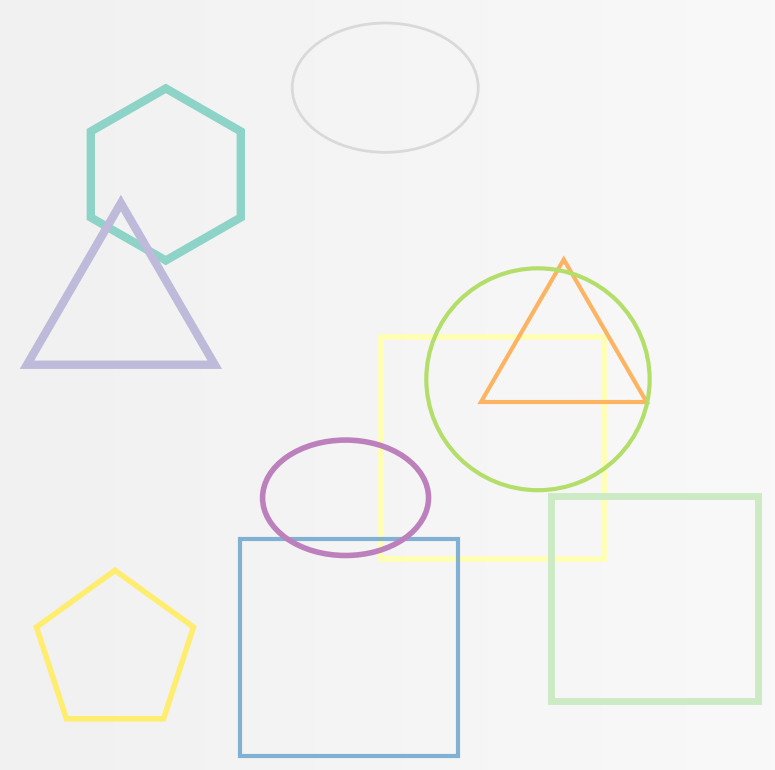[{"shape": "hexagon", "thickness": 3, "radius": 0.56, "center": [0.214, 0.773]}, {"shape": "square", "thickness": 2, "radius": 0.72, "center": [0.635, 0.418]}, {"shape": "triangle", "thickness": 3, "radius": 0.7, "center": [0.156, 0.596]}, {"shape": "square", "thickness": 1.5, "radius": 0.7, "center": [0.45, 0.159]}, {"shape": "triangle", "thickness": 1.5, "radius": 0.62, "center": [0.727, 0.54]}, {"shape": "circle", "thickness": 1.5, "radius": 0.72, "center": [0.694, 0.507]}, {"shape": "oval", "thickness": 1, "radius": 0.6, "center": [0.497, 0.886]}, {"shape": "oval", "thickness": 2, "radius": 0.54, "center": [0.446, 0.354]}, {"shape": "square", "thickness": 2.5, "radius": 0.67, "center": [0.845, 0.222]}, {"shape": "pentagon", "thickness": 2, "radius": 0.53, "center": [0.148, 0.153]}]